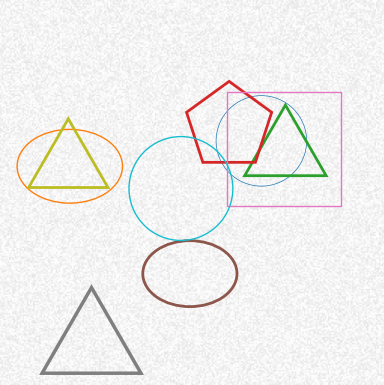[{"shape": "circle", "thickness": 0.5, "radius": 0.59, "center": [0.679, 0.634]}, {"shape": "oval", "thickness": 1, "radius": 0.68, "center": [0.181, 0.568]}, {"shape": "triangle", "thickness": 2, "radius": 0.61, "center": [0.741, 0.605]}, {"shape": "pentagon", "thickness": 2, "radius": 0.58, "center": [0.595, 0.672]}, {"shape": "oval", "thickness": 2, "radius": 0.61, "center": [0.493, 0.289]}, {"shape": "square", "thickness": 1, "radius": 0.74, "center": [0.737, 0.614]}, {"shape": "triangle", "thickness": 2.5, "radius": 0.74, "center": [0.238, 0.105]}, {"shape": "triangle", "thickness": 2, "radius": 0.59, "center": [0.177, 0.572]}, {"shape": "circle", "thickness": 1, "radius": 0.67, "center": [0.47, 0.51]}]